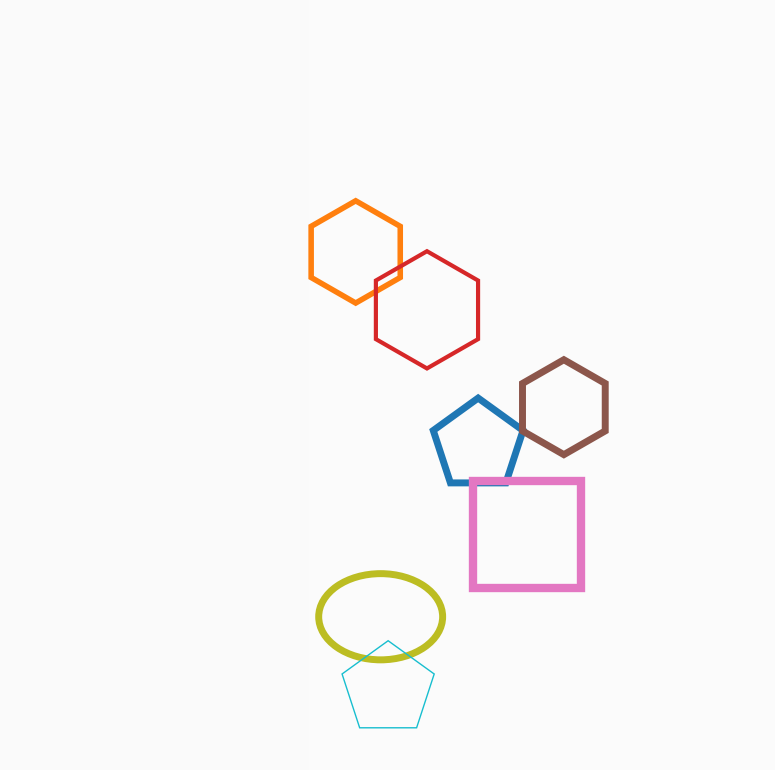[{"shape": "pentagon", "thickness": 2.5, "radius": 0.3, "center": [0.617, 0.422]}, {"shape": "hexagon", "thickness": 2, "radius": 0.33, "center": [0.459, 0.673]}, {"shape": "hexagon", "thickness": 1.5, "radius": 0.38, "center": [0.551, 0.598]}, {"shape": "hexagon", "thickness": 2.5, "radius": 0.31, "center": [0.728, 0.471]}, {"shape": "square", "thickness": 3, "radius": 0.35, "center": [0.68, 0.305]}, {"shape": "oval", "thickness": 2.5, "radius": 0.4, "center": [0.491, 0.199]}, {"shape": "pentagon", "thickness": 0.5, "radius": 0.31, "center": [0.501, 0.105]}]